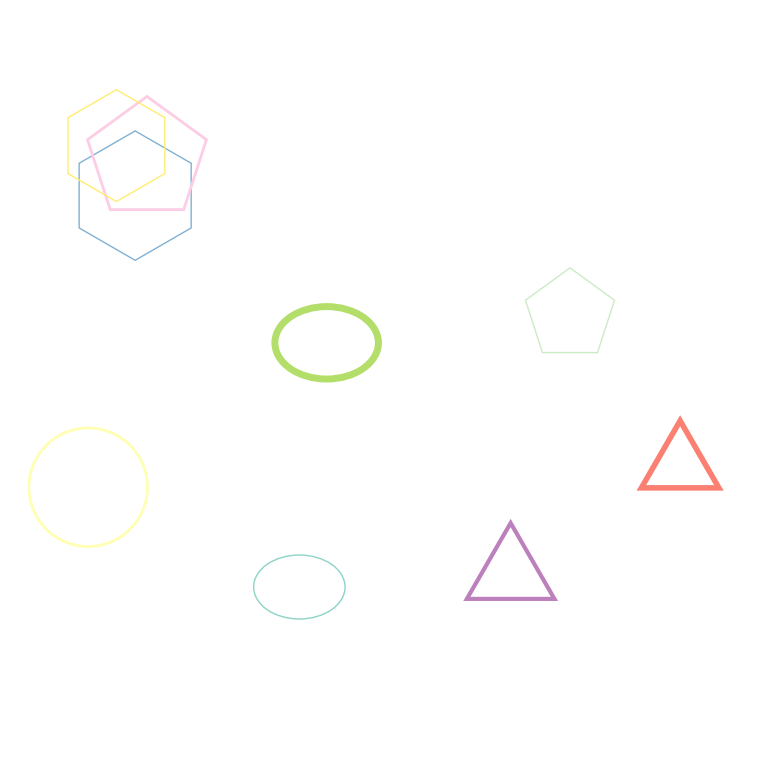[{"shape": "oval", "thickness": 0.5, "radius": 0.3, "center": [0.389, 0.238]}, {"shape": "circle", "thickness": 1, "radius": 0.38, "center": [0.114, 0.367]}, {"shape": "triangle", "thickness": 2, "radius": 0.29, "center": [0.883, 0.395]}, {"shape": "hexagon", "thickness": 0.5, "radius": 0.42, "center": [0.176, 0.746]}, {"shape": "oval", "thickness": 2.5, "radius": 0.34, "center": [0.424, 0.555]}, {"shape": "pentagon", "thickness": 1, "radius": 0.41, "center": [0.191, 0.793]}, {"shape": "triangle", "thickness": 1.5, "radius": 0.33, "center": [0.663, 0.255]}, {"shape": "pentagon", "thickness": 0.5, "radius": 0.3, "center": [0.74, 0.591]}, {"shape": "hexagon", "thickness": 0.5, "radius": 0.36, "center": [0.151, 0.811]}]